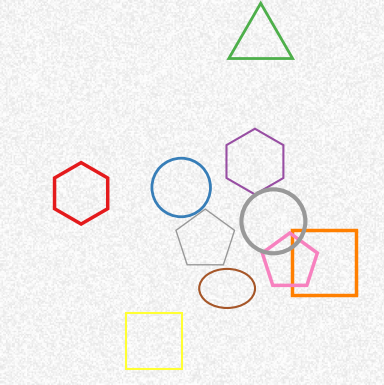[{"shape": "hexagon", "thickness": 2.5, "radius": 0.4, "center": [0.211, 0.498]}, {"shape": "circle", "thickness": 2, "radius": 0.38, "center": [0.471, 0.513]}, {"shape": "triangle", "thickness": 2, "radius": 0.48, "center": [0.677, 0.896]}, {"shape": "hexagon", "thickness": 1.5, "radius": 0.43, "center": [0.662, 0.58]}, {"shape": "square", "thickness": 2.5, "radius": 0.42, "center": [0.842, 0.318]}, {"shape": "square", "thickness": 1.5, "radius": 0.36, "center": [0.399, 0.114]}, {"shape": "oval", "thickness": 1.5, "radius": 0.36, "center": [0.59, 0.251]}, {"shape": "pentagon", "thickness": 2.5, "radius": 0.38, "center": [0.753, 0.32]}, {"shape": "pentagon", "thickness": 1, "radius": 0.4, "center": [0.533, 0.377]}, {"shape": "circle", "thickness": 3, "radius": 0.42, "center": [0.71, 0.425]}]